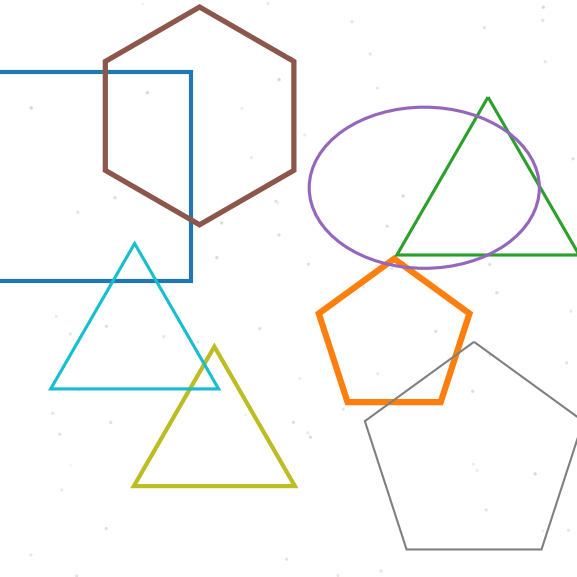[{"shape": "square", "thickness": 2, "radius": 0.91, "center": [0.15, 0.694]}, {"shape": "pentagon", "thickness": 3, "radius": 0.69, "center": [0.682, 0.414]}, {"shape": "triangle", "thickness": 1.5, "radius": 0.91, "center": [0.845, 0.649]}, {"shape": "oval", "thickness": 1.5, "radius": 1.0, "center": [0.735, 0.674]}, {"shape": "hexagon", "thickness": 2.5, "radius": 0.94, "center": [0.346, 0.798]}, {"shape": "pentagon", "thickness": 1, "radius": 0.99, "center": [0.821, 0.208]}, {"shape": "triangle", "thickness": 2, "radius": 0.81, "center": [0.371, 0.238]}, {"shape": "triangle", "thickness": 1.5, "radius": 0.84, "center": [0.233, 0.41]}]